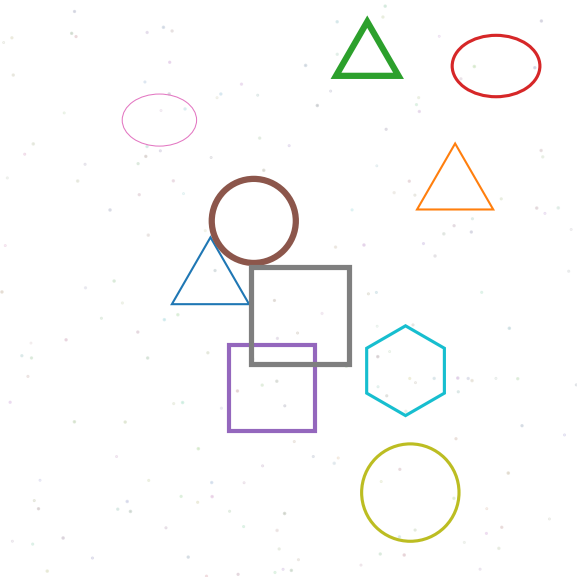[{"shape": "triangle", "thickness": 1, "radius": 0.39, "center": [0.364, 0.511]}, {"shape": "triangle", "thickness": 1, "radius": 0.38, "center": [0.788, 0.674]}, {"shape": "triangle", "thickness": 3, "radius": 0.31, "center": [0.636, 0.899]}, {"shape": "oval", "thickness": 1.5, "radius": 0.38, "center": [0.859, 0.885]}, {"shape": "square", "thickness": 2, "radius": 0.37, "center": [0.472, 0.327]}, {"shape": "circle", "thickness": 3, "radius": 0.36, "center": [0.439, 0.617]}, {"shape": "oval", "thickness": 0.5, "radius": 0.32, "center": [0.276, 0.791]}, {"shape": "square", "thickness": 2.5, "radius": 0.42, "center": [0.519, 0.453]}, {"shape": "circle", "thickness": 1.5, "radius": 0.42, "center": [0.711, 0.146]}, {"shape": "hexagon", "thickness": 1.5, "radius": 0.39, "center": [0.702, 0.357]}]